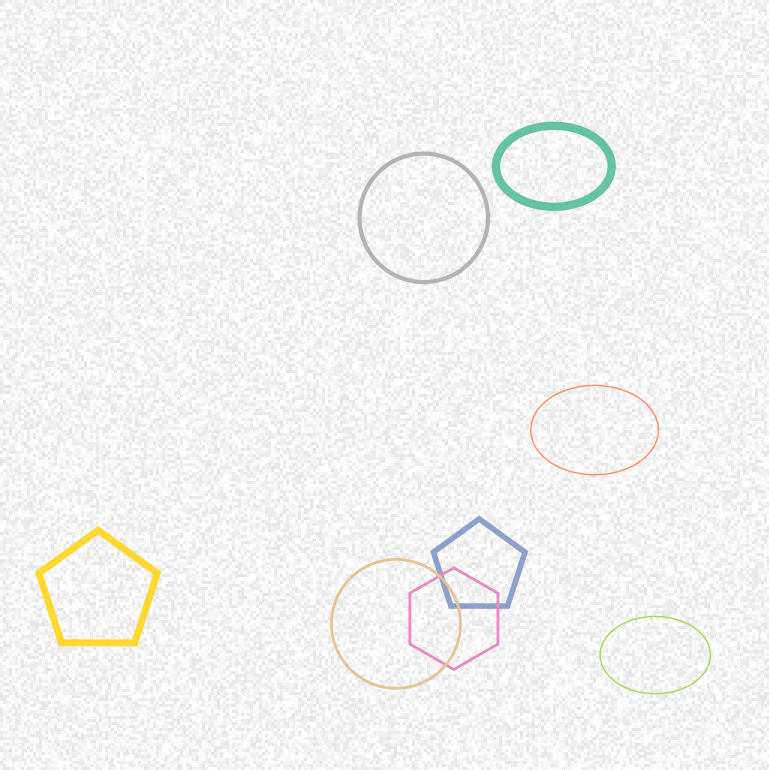[{"shape": "oval", "thickness": 3, "radius": 0.38, "center": [0.719, 0.784]}, {"shape": "oval", "thickness": 0.5, "radius": 0.41, "center": [0.772, 0.441]}, {"shape": "pentagon", "thickness": 2, "radius": 0.31, "center": [0.622, 0.264]}, {"shape": "hexagon", "thickness": 1, "radius": 0.33, "center": [0.589, 0.197]}, {"shape": "oval", "thickness": 0.5, "radius": 0.36, "center": [0.851, 0.149]}, {"shape": "pentagon", "thickness": 2.5, "radius": 0.4, "center": [0.127, 0.231]}, {"shape": "circle", "thickness": 1, "radius": 0.42, "center": [0.514, 0.19]}, {"shape": "circle", "thickness": 1.5, "radius": 0.42, "center": [0.55, 0.717]}]